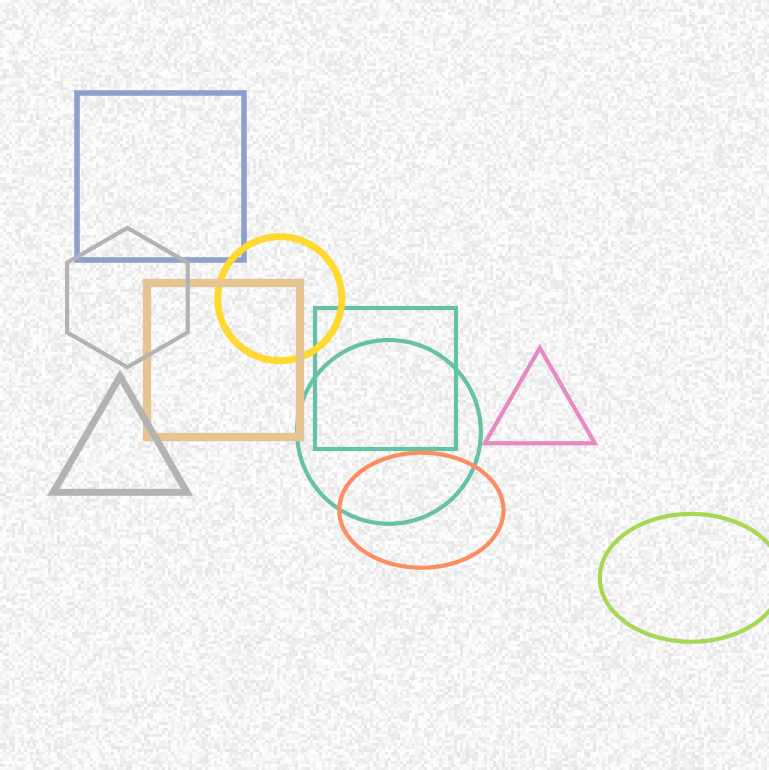[{"shape": "circle", "thickness": 1.5, "radius": 0.6, "center": [0.505, 0.439]}, {"shape": "square", "thickness": 1.5, "radius": 0.46, "center": [0.5, 0.508]}, {"shape": "oval", "thickness": 1.5, "radius": 0.53, "center": [0.547, 0.337]}, {"shape": "square", "thickness": 2, "radius": 0.54, "center": [0.209, 0.771]}, {"shape": "triangle", "thickness": 1.5, "radius": 0.41, "center": [0.701, 0.466]}, {"shape": "oval", "thickness": 1.5, "radius": 0.59, "center": [0.898, 0.25]}, {"shape": "circle", "thickness": 2.5, "radius": 0.4, "center": [0.363, 0.612]}, {"shape": "square", "thickness": 3, "radius": 0.5, "center": [0.29, 0.532]}, {"shape": "hexagon", "thickness": 1.5, "radius": 0.45, "center": [0.165, 0.614]}, {"shape": "triangle", "thickness": 2.5, "radius": 0.5, "center": [0.156, 0.411]}]